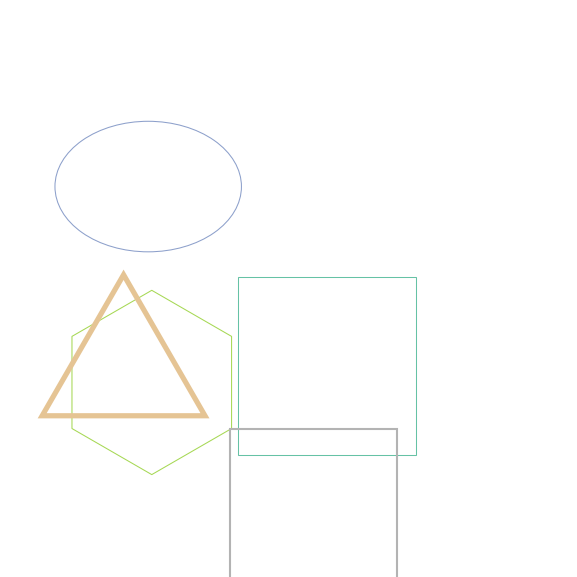[{"shape": "square", "thickness": 0.5, "radius": 0.77, "center": [0.566, 0.365]}, {"shape": "oval", "thickness": 0.5, "radius": 0.81, "center": [0.257, 0.676]}, {"shape": "hexagon", "thickness": 0.5, "radius": 0.8, "center": [0.263, 0.337]}, {"shape": "triangle", "thickness": 2.5, "radius": 0.81, "center": [0.214, 0.361]}, {"shape": "square", "thickness": 1, "radius": 0.72, "center": [0.543, 0.112]}]